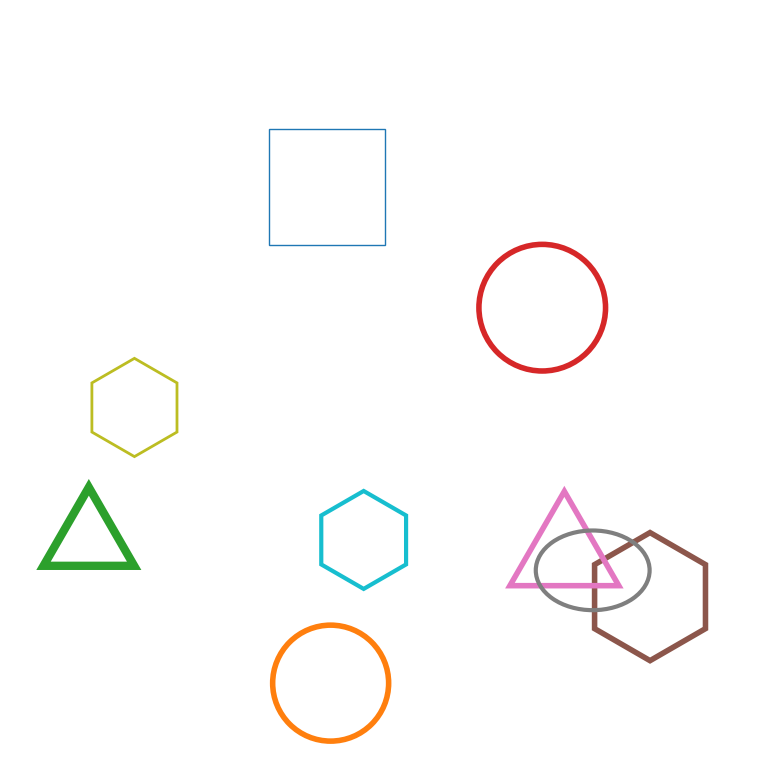[{"shape": "square", "thickness": 0.5, "radius": 0.37, "center": [0.425, 0.757]}, {"shape": "circle", "thickness": 2, "radius": 0.38, "center": [0.429, 0.113]}, {"shape": "triangle", "thickness": 3, "radius": 0.34, "center": [0.115, 0.299]}, {"shape": "circle", "thickness": 2, "radius": 0.41, "center": [0.704, 0.6]}, {"shape": "hexagon", "thickness": 2, "radius": 0.42, "center": [0.844, 0.225]}, {"shape": "triangle", "thickness": 2, "radius": 0.41, "center": [0.733, 0.28]}, {"shape": "oval", "thickness": 1.5, "radius": 0.37, "center": [0.77, 0.259]}, {"shape": "hexagon", "thickness": 1, "radius": 0.32, "center": [0.175, 0.471]}, {"shape": "hexagon", "thickness": 1.5, "radius": 0.32, "center": [0.472, 0.299]}]